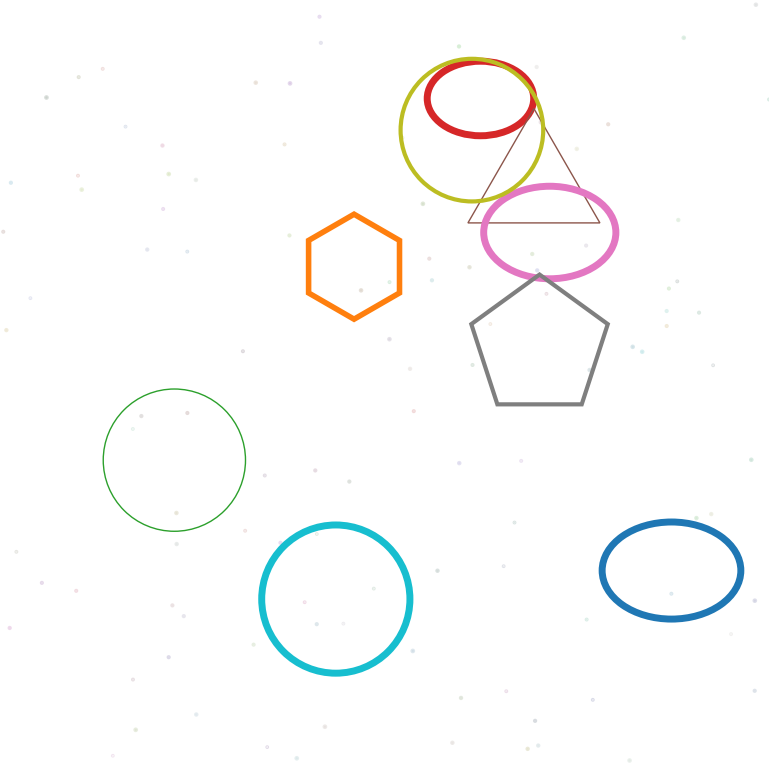[{"shape": "oval", "thickness": 2.5, "radius": 0.45, "center": [0.872, 0.259]}, {"shape": "hexagon", "thickness": 2, "radius": 0.34, "center": [0.46, 0.654]}, {"shape": "circle", "thickness": 0.5, "radius": 0.46, "center": [0.226, 0.402]}, {"shape": "oval", "thickness": 2.5, "radius": 0.35, "center": [0.624, 0.872]}, {"shape": "triangle", "thickness": 0.5, "radius": 0.49, "center": [0.693, 0.76]}, {"shape": "oval", "thickness": 2.5, "radius": 0.43, "center": [0.714, 0.698]}, {"shape": "pentagon", "thickness": 1.5, "radius": 0.47, "center": [0.701, 0.55]}, {"shape": "circle", "thickness": 1.5, "radius": 0.46, "center": [0.613, 0.831]}, {"shape": "circle", "thickness": 2.5, "radius": 0.48, "center": [0.436, 0.222]}]